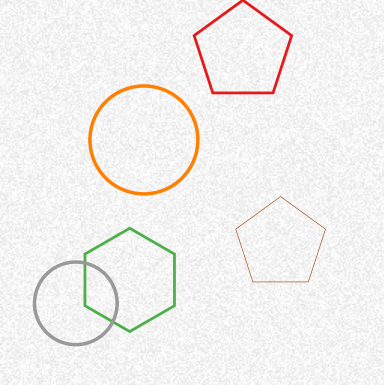[{"shape": "pentagon", "thickness": 2, "radius": 0.67, "center": [0.631, 0.866]}, {"shape": "hexagon", "thickness": 2, "radius": 0.67, "center": [0.337, 0.273]}, {"shape": "circle", "thickness": 2.5, "radius": 0.7, "center": [0.374, 0.637]}, {"shape": "pentagon", "thickness": 0.5, "radius": 0.61, "center": [0.729, 0.367]}, {"shape": "circle", "thickness": 2.5, "radius": 0.54, "center": [0.197, 0.212]}]